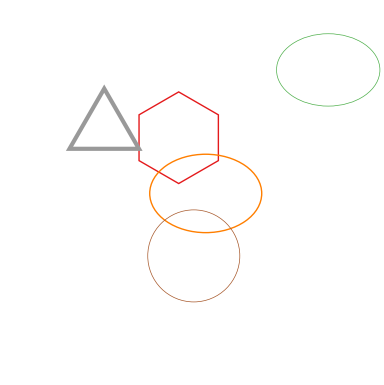[{"shape": "hexagon", "thickness": 1, "radius": 0.59, "center": [0.464, 0.642]}, {"shape": "oval", "thickness": 0.5, "radius": 0.67, "center": [0.853, 0.818]}, {"shape": "oval", "thickness": 1, "radius": 0.73, "center": [0.534, 0.498]}, {"shape": "circle", "thickness": 0.5, "radius": 0.6, "center": [0.503, 0.335]}, {"shape": "triangle", "thickness": 3, "radius": 0.52, "center": [0.271, 0.666]}]